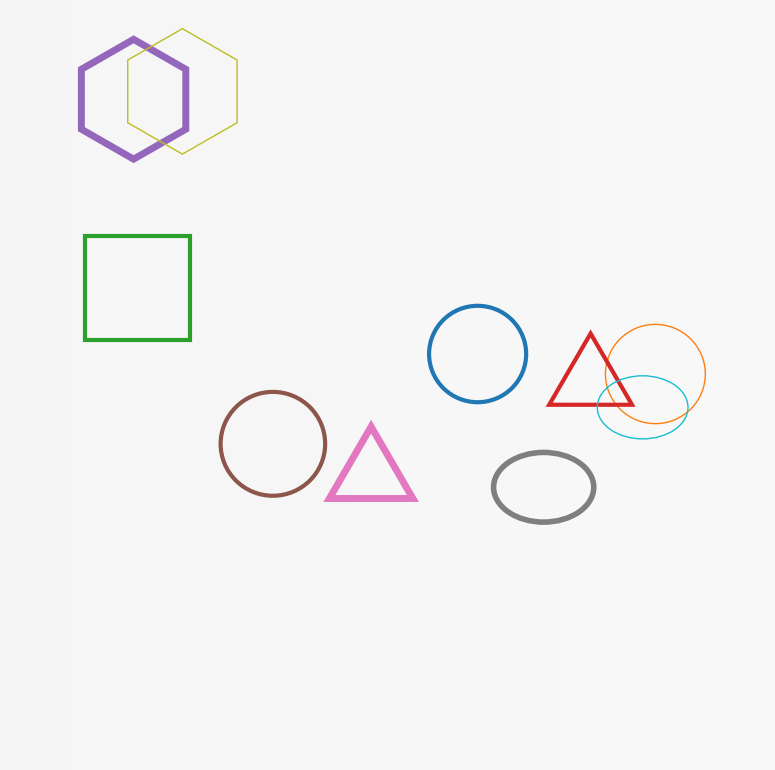[{"shape": "circle", "thickness": 1.5, "radius": 0.31, "center": [0.616, 0.54]}, {"shape": "circle", "thickness": 0.5, "radius": 0.32, "center": [0.846, 0.514]}, {"shape": "square", "thickness": 1.5, "radius": 0.34, "center": [0.178, 0.626]}, {"shape": "triangle", "thickness": 1.5, "radius": 0.31, "center": [0.762, 0.505]}, {"shape": "hexagon", "thickness": 2.5, "radius": 0.39, "center": [0.172, 0.871]}, {"shape": "circle", "thickness": 1.5, "radius": 0.34, "center": [0.352, 0.424]}, {"shape": "triangle", "thickness": 2.5, "radius": 0.31, "center": [0.479, 0.384]}, {"shape": "oval", "thickness": 2, "radius": 0.32, "center": [0.701, 0.367]}, {"shape": "hexagon", "thickness": 0.5, "radius": 0.41, "center": [0.235, 0.881]}, {"shape": "oval", "thickness": 0.5, "radius": 0.29, "center": [0.829, 0.471]}]